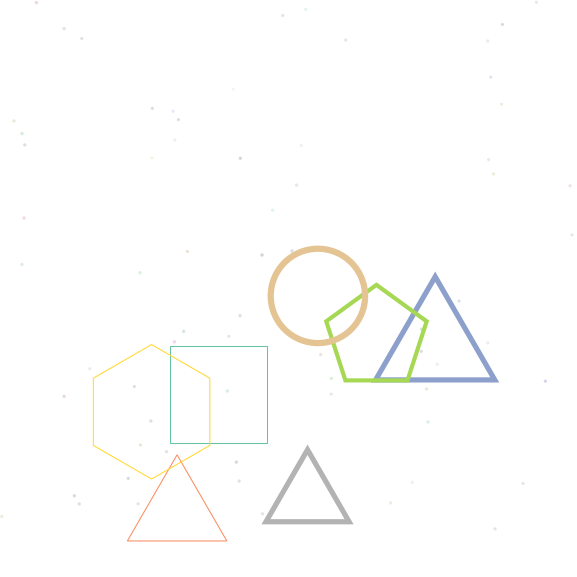[{"shape": "square", "thickness": 0.5, "radius": 0.42, "center": [0.378, 0.315]}, {"shape": "triangle", "thickness": 0.5, "radius": 0.5, "center": [0.307, 0.112]}, {"shape": "triangle", "thickness": 2.5, "radius": 0.6, "center": [0.754, 0.401]}, {"shape": "pentagon", "thickness": 2, "radius": 0.46, "center": [0.652, 0.414]}, {"shape": "hexagon", "thickness": 0.5, "radius": 0.58, "center": [0.262, 0.286]}, {"shape": "circle", "thickness": 3, "radius": 0.41, "center": [0.55, 0.487]}, {"shape": "triangle", "thickness": 2.5, "radius": 0.42, "center": [0.533, 0.137]}]